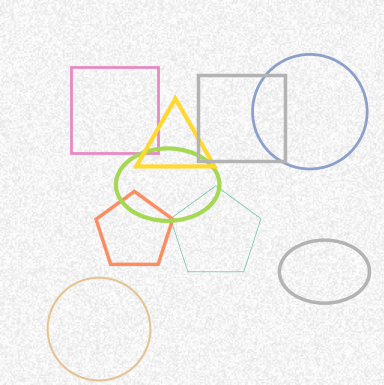[{"shape": "pentagon", "thickness": 0.5, "radius": 0.62, "center": [0.56, 0.394]}, {"shape": "pentagon", "thickness": 2.5, "radius": 0.52, "center": [0.349, 0.398]}, {"shape": "circle", "thickness": 2, "radius": 0.74, "center": [0.805, 0.71]}, {"shape": "square", "thickness": 2, "radius": 0.56, "center": [0.297, 0.714]}, {"shape": "oval", "thickness": 3, "radius": 0.67, "center": [0.435, 0.52]}, {"shape": "triangle", "thickness": 3, "radius": 0.59, "center": [0.456, 0.626]}, {"shape": "circle", "thickness": 1.5, "radius": 0.67, "center": [0.257, 0.145]}, {"shape": "oval", "thickness": 2.5, "radius": 0.58, "center": [0.843, 0.294]}, {"shape": "square", "thickness": 2.5, "radius": 0.56, "center": [0.628, 0.694]}]